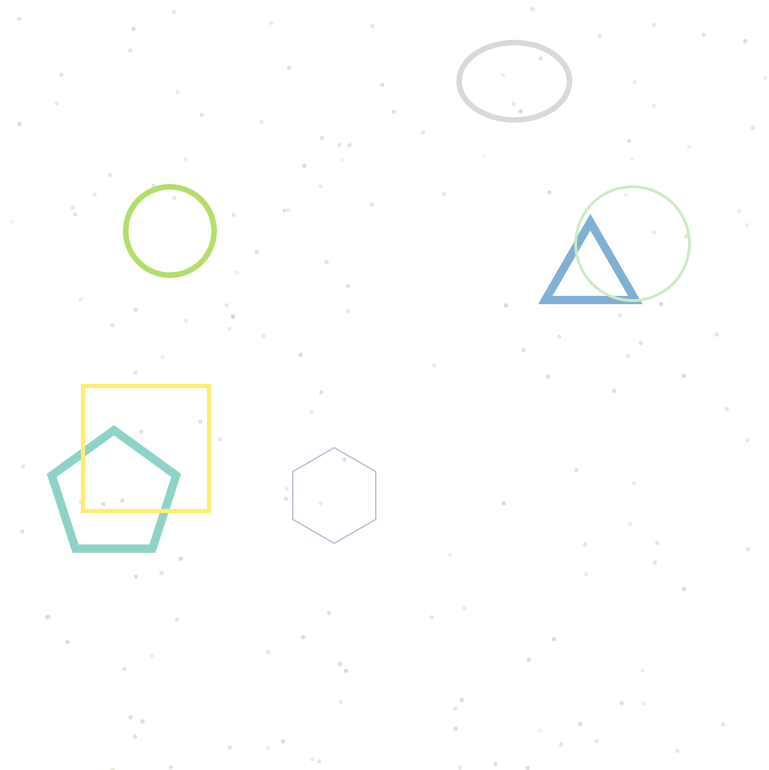[{"shape": "pentagon", "thickness": 3, "radius": 0.43, "center": [0.148, 0.356]}, {"shape": "hexagon", "thickness": 0.5, "radius": 0.31, "center": [0.434, 0.356]}, {"shape": "triangle", "thickness": 3, "radius": 0.34, "center": [0.767, 0.644]}, {"shape": "circle", "thickness": 2, "radius": 0.29, "center": [0.221, 0.7]}, {"shape": "oval", "thickness": 2, "radius": 0.36, "center": [0.668, 0.894]}, {"shape": "circle", "thickness": 1, "radius": 0.37, "center": [0.822, 0.684]}, {"shape": "square", "thickness": 1.5, "radius": 0.41, "center": [0.19, 0.418]}]